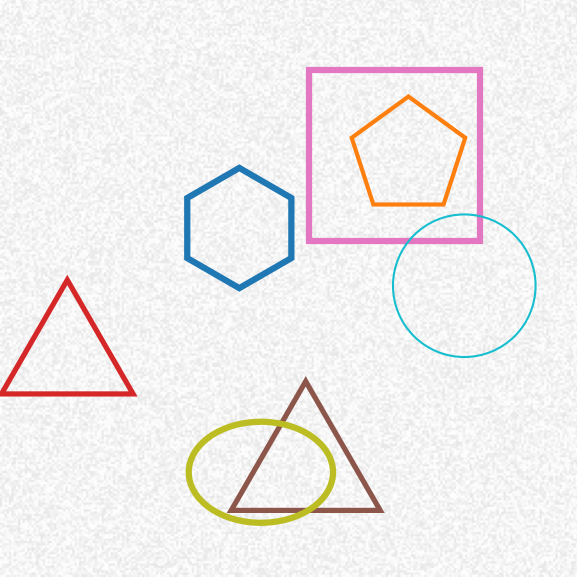[{"shape": "hexagon", "thickness": 3, "radius": 0.52, "center": [0.414, 0.604]}, {"shape": "pentagon", "thickness": 2, "radius": 0.52, "center": [0.707, 0.729]}, {"shape": "triangle", "thickness": 2.5, "radius": 0.66, "center": [0.117, 0.383]}, {"shape": "triangle", "thickness": 2.5, "radius": 0.74, "center": [0.529, 0.19]}, {"shape": "square", "thickness": 3, "radius": 0.74, "center": [0.683, 0.73]}, {"shape": "oval", "thickness": 3, "radius": 0.62, "center": [0.452, 0.181]}, {"shape": "circle", "thickness": 1, "radius": 0.62, "center": [0.804, 0.504]}]